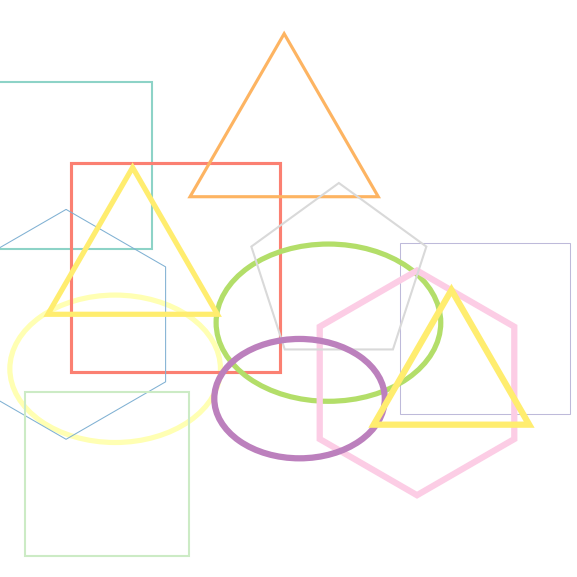[{"shape": "square", "thickness": 1, "radius": 0.72, "center": [0.119, 0.712]}, {"shape": "oval", "thickness": 2.5, "radius": 0.91, "center": [0.199, 0.361]}, {"shape": "square", "thickness": 0.5, "radius": 0.74, "center": [0.84, 0.431]}, {"shape": "square", "thickness": 1.5, "radius": 0.9, "center": [0.303, 0.536]}, {"shape": "hexagon", "thickness": 0.5, "radius": 1.0, "center": [0.114, 0.437]}, {"shape": "triangle", "thickness": 1.5, "radius": 0.94, "center": [0.492, 0.753]}, {"shape": "oval", "thickness": 2.5, "radius": 0.97, "center": [0.569, 0.44]}, {"shape": "hexagon", "thickness": 3, "radius": 0.97, "center": [0.722, 0.336]}, {"shape": "pentagon", "thickness": 1, "radius": 0.8, "center": [0.587, 0.523]}, {"shape": "oval", "thickness": 3, "radius": 0.74, "center": [0.519, 0.309]}, {"shape": "square", "thickness": 1, "radius": 0.71, "center": [0.185, 0.179]}, {"shape": "triangle", "thickness": 2.5, "radius": 0.85, "center": [0.23, 0.54]}, {"shape": "triangle", "thickness": 3, "radius": 0.78, "center": [0.782, 0.341]}]